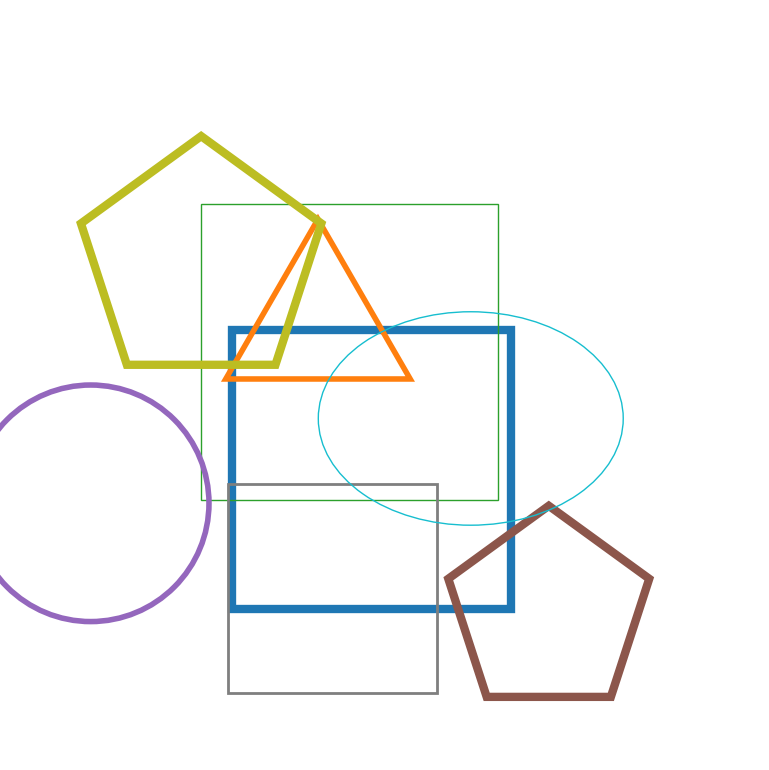[{"shape": "square", "thickness": 3, "radius": 0.91, "center": [0.483, 0.39]}, {"shape": "triangle", "thickness": 2, "radius": 0.69, "center": [0.413, 0.577]}, {"shape": "square", "thickness": 0.5, "radius": 0.96, "center": [0.454, 0.543]}, {"shape": "circle", "thickness": 2, "radius": 0.77, "center": [0.118, 0.346]}, {"shape": "pentagon", "thickness": 3, "radius": 0.69, "center": [0.713, 0.206]}, {"shape": "square", "thickness": 1, "radius": 0.68, "center": [0.432, 0.235]}, {"shape": "pentagon", "thickness": 3, "radius": 0.82, "center": [0.261, 0.659]}, {"shape": "oval", "thickness": 0.5, "radius": 0.99, "center": [0.611, 0.457]}]